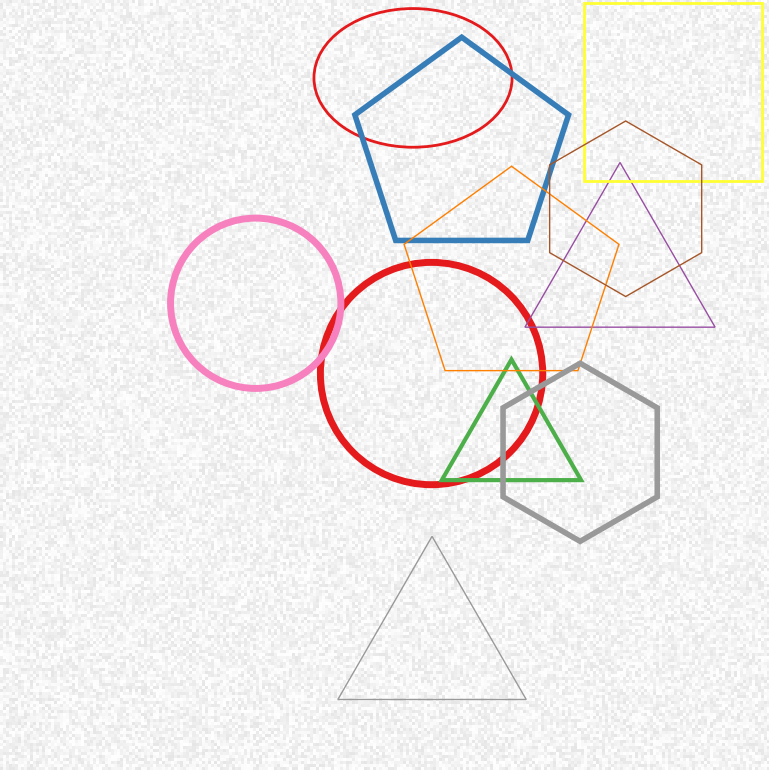[{"shape": "oval", "thickness": 1, "radius": 0.64, "center": [0.536, 0.899]}, {"shape": "circle", "thickness": 2.5, "radius": 0.72, "center": [0.56, 0.515]}, {"shape": "pentagon", "thickness": 2, "radius": 0.73, "center": [0.6, 0.806]}, {"shape": "triangle", "thickness": 1.5, "radius": 0.52, "center": [0.664, 0.429]}, {"shape": "triangle", "thickness": 0.5, "radius": 0.71, "center": [0.805, 0.646]}, {"shape": "pentagon", "thickness": 0.5, "radius": 0.73, "center": [0.664, 0.637]}, {"shape": "square", "thickness": 1, "radius": 0.58, "center": [0.874, 0.88]}, {"shape": "hexagon", "thickness": 0.5, "radius": 0.57, "center": [0.813, 0.729]}, {"shape": "circle", "thickness": 2.5, "radius": 0.55, "center": [0.332, 0.606]}, {"shape": "hexagon", "thickness": 2, "radius": 0.58, "center": [0.753, 0.413]}, {"shape": "triangle", "thickness": 0.5, "radius": 0.71, "center": [0.561, 0.162]}]